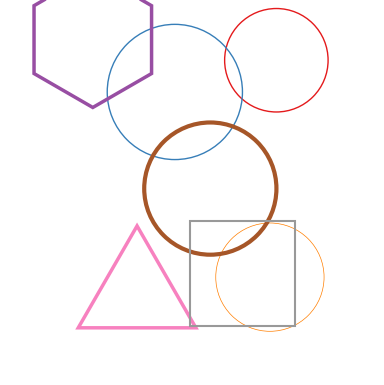[{"shape": "circle", "thickness": 1, "radius": 0.67, "center": [0.718, 0.844]}, {"shape": "circle", "thickness": 1, "radius": 0.88, "center": [0.454, 0.761]}, {"shape": "hexagon", "thickness": 2.5, "radius": 0.88, "center": [0.241, 0.897]}, {"shape": "circle", "thickness": 0.5, "radius": 0.7, "center": [0.701, 0.28]}, {"shape": "circle", "thickness": 3, "radius": 0.86, "center": [0.546, 0.51]}, {"shape": "triangle", "thickness": 2.5, "radius": 0.88, "center": [0.356, 0.237]}, {"shape": "square", "thickness": 1.5, "radius": 0.68, "center": [0.629, 0.289]}]